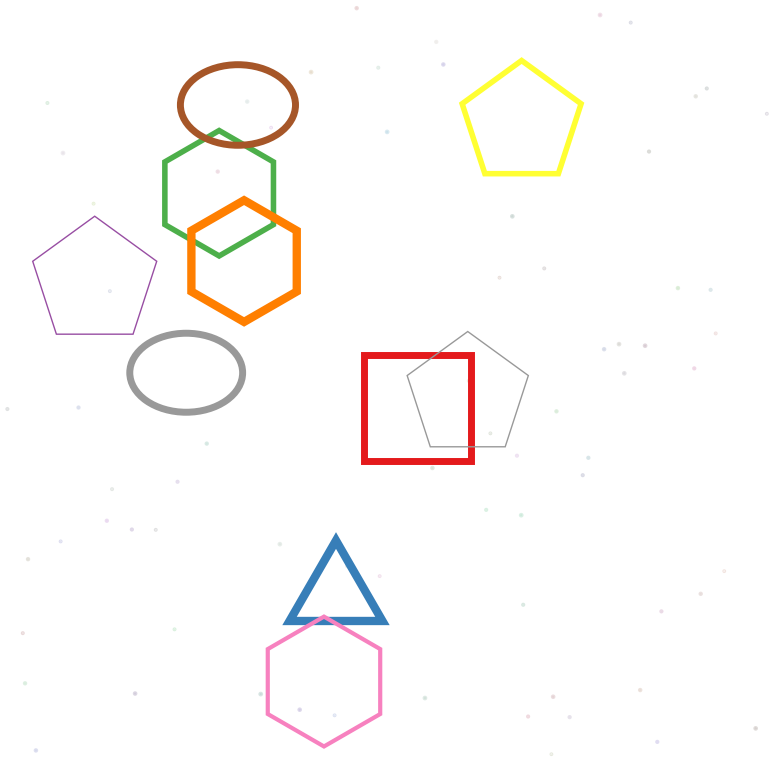[{"shape": "square", "thickness": 2.5, "radius": 0.35, "center": [0.542, 0.47]}, {"shape": "triangle", "thickness": 3, "radius": 0.35, "center": [0.436, 0.228]}, {"shape": "hexagon", "thickness": 2, "radius": 0.41, "center": [0.285, 0.749]}, {"shape": "pentagon", "thickness": 0.5, "radius": 0.42, "center": [0.123, 0.635]}, {"shape": "hexagon", "thickness": 3, "radius": 0.4, "center": [0.317, 0.661]}, {"shape": "pentagon", "thickness": 2, "radius": 0.41, "center": [0.677, 0.84]}, {"shape": "oval", "thickness": 2.5, "radius": 0.37, "center": [0.309, 0.864]}, {"shape": "hexagon", "thickness": 1.5, "radius": 0.42, "center": [0.421, 0.115]}, {"shape": "oval", "thickness": 2.5, "radius": 0.37, "center": [0.242, 0.516]}, {"shape": "pentagon", "thickness": 0.5, "radius": 0.41, "center": [0.607, 0.487]}]